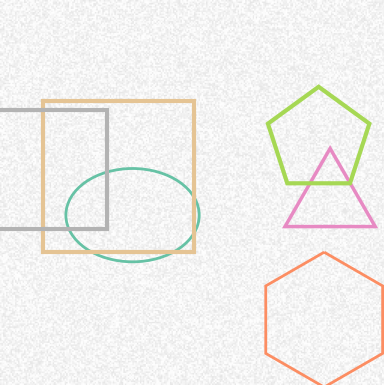[{"shape": "oval", "thickness": 2, "radius": 0.87, "center": [0.344, 0.441]}, {"shape": "hexagon", "thickness": 2, "radius": 0.88, "center": [0.842, 0.17]}, {"shape": "triangle", "thickness": 2.5, "radius": 0.68, "center": [0.857, 0.479]}, {"shape": "pentagon", "thickness": 3, "radius": 0.69, "center": [0.828, 0.636]}, {"shape": "square", "thickness": 3, "radius": 0.98, "center": [0.308, 0.54]}, {"shape": "square", "thickness": 3, "radius": 0.77, "center": [0.123, 0.561]}]